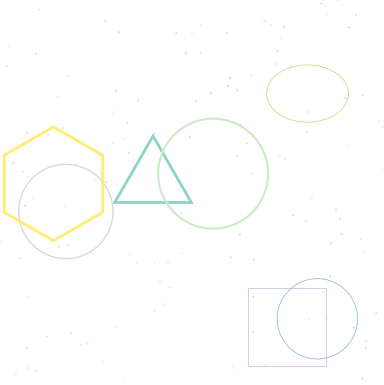[{"shape": "triangle", "thickness": 2, "radius": 0.57, "center": [0.398, 0.532]}, {"shape": "square", "thickness": 0.5, "radius": 0.51, "center": [0.745, 0.151]}, {"shape": "circle", "thickness": 0.5, "radius": 0.52, "center": [0.824, 0.172]}, {"shape": "oval", "thickness": 0.5, "radius": 0.53, "center": [0.799, 0.757]}, {"shape": "circle", "thickness": 1, "radius": 0.61, "center": [0.171, 0.451]}, {"shape": "circle", "thickness": 1.5, "radius": 0.71, "center": [0.554, 0.549]}, {"shape": "hexagon", "thickness": 2, "radius": 0.74, "center": [0.139, 0.523]}]